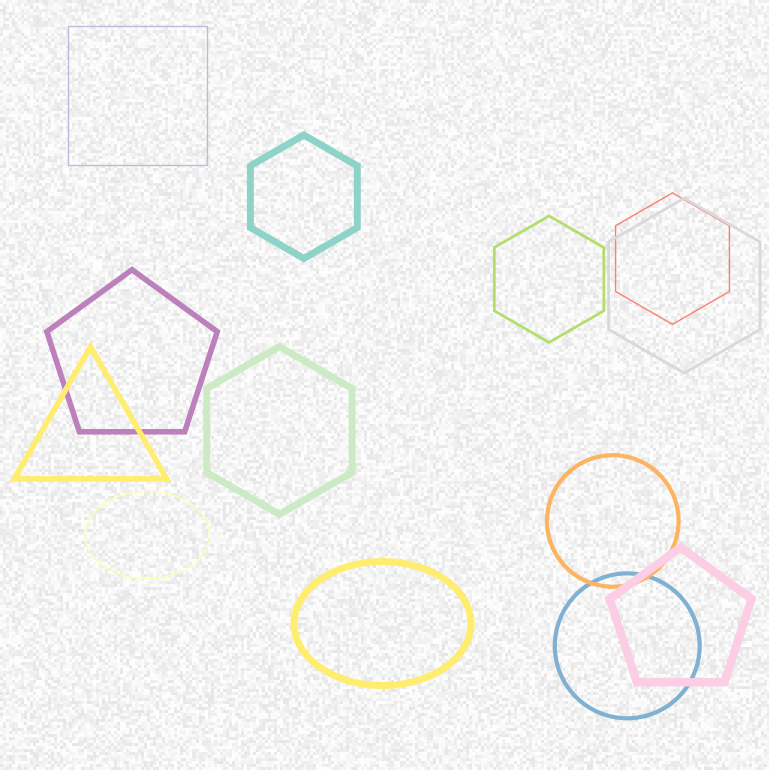[{"shape": "hexagon", "thickness": 2.5, "radius": 0.4, "center": [0.395, 0.745]}, {"shape": "oval", "thickness": 0.5, "radius": 0.4, "center": [0.191, 0.305]}, {"shape": "square", "thickness": 0.5, "radius": 0.45, "center": [0.179, 0.876]}, {"shape": "hexagon", "thickness": 0.5, "radius": 0.43, "center": [0.873, 0.664]}, {"shape": "circle", "thickness": 1.5, "radius": 0.47, "center": [0.815, 0.161]}, {"shape": "circle", "thickness": 1.5, "radius": 0.43, "center": [0.796, 0.323]}, {"shape": "hexagon", "thickness": 1, "radius": 0.41, "center": [0.713, 0.637]}, {"shape": "pentagon", "thickness": 3, "radius": 0.48, "center": [0.884, 0.192]}, {"shape": "hexagon", "thickness": 1, "radius": 0.57, "center": [0.889, 0.629]}, {"shape": "pentagon", "thickness": 2, "radius": 0.58, "center": [0.171, 0.533]}, {"shape": "hexagon", "thickness": 2.5, "radius": 0.54, "center": [0.363, 0.441]}, {"shape": "oval", "thickness": 2.5, "radius": 0.57, "center": [0.497, 0.19]}, {"shape": "triangle", "thickness": 2, "radius": 0.57, "center": [0.118, 0.435]}]